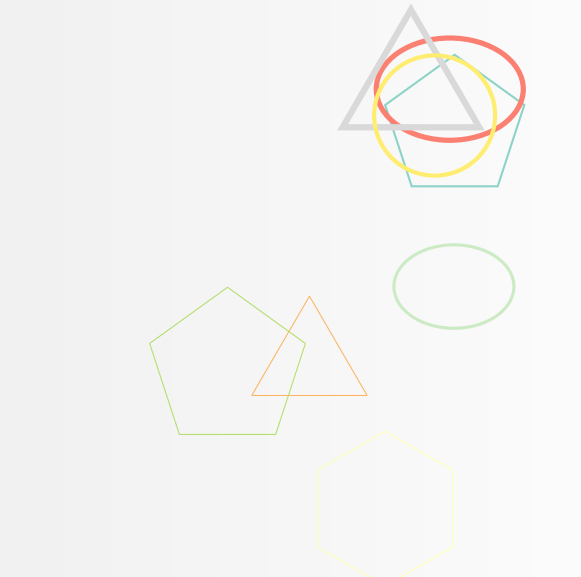[{"shape": "pentagon", "thickness": 1, "radius": 0.63, "center": [0.782, 0.778]}, {"shape": "hexagon", "thickness": 0.5, "radius": 0.67, "center": [0.663, 0.118]}, {"shape": "oval", "thickness": 2.5, "radius": 0.63, "center": [0.774, 0.845]}, {"shape": "triangle", "thickness": 0.5, "radius": 0.57, "center": [0.532, 0.372]}, {"shape": "pentagon", "thickness": 0.5, "radius": 0.7, "center": [0.391, 0.361]}, {"shape": "triangle", "thickness": 3, "radius": 0.68, "center": [0.707, 0.847]}, {"shape": "oval", "thickness": 1.5, "radius": 0.52, "center": [0.781, 0.503]}, {"shape": "circle", "thickness": 2, "radius": 0.52, "center": [0.748, 0.799]}]